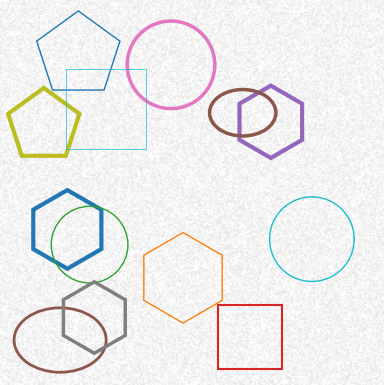[{"shape": "hexagon", "thickness": 3, "radius": 0.51, "center": [0.175, 0.404]}, {"shape": "pentagon", "thickness": 1, "radius": 0.57, "center": [0.203, 0.858]}, {"shape": "hexagon", "thickness": 1, "radius": 0.59, "center": [0.475, 0.278]}, {"shape": "circle", "thickness": 1, "radius": 0.5, "center": [0.233, 0.364]}, {"shape": "square", "thickness": 1.5, "radius": 0.41, "center": [0.65, 0.125]}, {"shape": "hexagon", "thickness": 3, "radius": 0.47, "center": [0.703, 0.684]}, {"shape": "oval", "thickness": 2, "radius": 0.6, "center": [0.156, 0.117]}, {"shape": "oval", "thickness": 2.5, "radius": 0.43, "center": [0.63, 0.707]}, {"shape": "circle", "thickness": 2.5, "radius": 0.57, "center": [0.444, 0.832]}, {"shape": "hexagon", "thickness": 2.5, "radius": 0.46, "center": [0.245, 0.175]}, {"shape": "pentagon", "thickness": 3, "radius": 0.49, "center": [0.114, 0.674]}, {"shape": "circle", "thickness": 1, "radius": 0.55, "center": [0.81, 0.379]}, {"shape": "square", "thickness": 0.5, "radius": 0.52, "center": [0.274, 0.716]}]